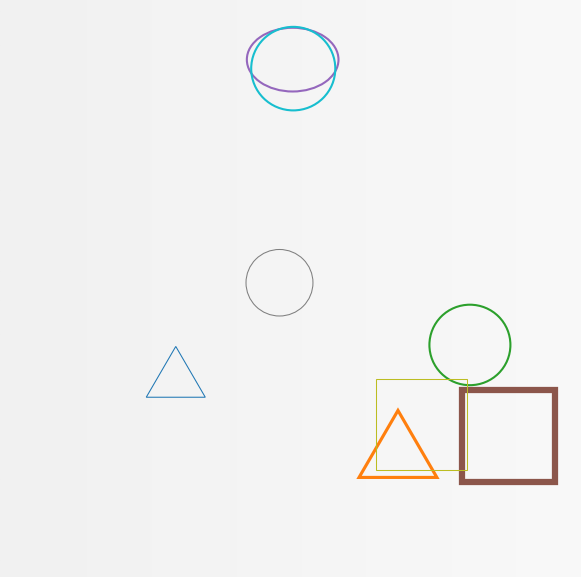[{"shape": "triangle", "thickness": 0.5, "radius": 0.29, "center": [0.302, 0.341]}, {"shape": "triangle", "thickness": 1.5, "radius": 0.39, "center": [0.685, 0.211]}, {"shape": "circle", "thickness": 1, "radius": 0.35, "center": [0.808, 0.402]}, {"shape": "oval", "thickness": 1, "radius": 0.39, "center": [0.504, 0.896]}, {"shape": "square", "thickness": 3, "radius": 0.4, "center": [0.875, 0.243]}, {"shape": "circle", "thickness": 0.5, "radius": 0.29, "center": [0.481, 0.51]}, {"shape": "square", "thickness": 0.5, "radius": 0.39, "center": [0.725, 0.263]}, {"shape": "circle", "thickness": 1, "radius": 0.36, "center": [0.505, 0.88]}]